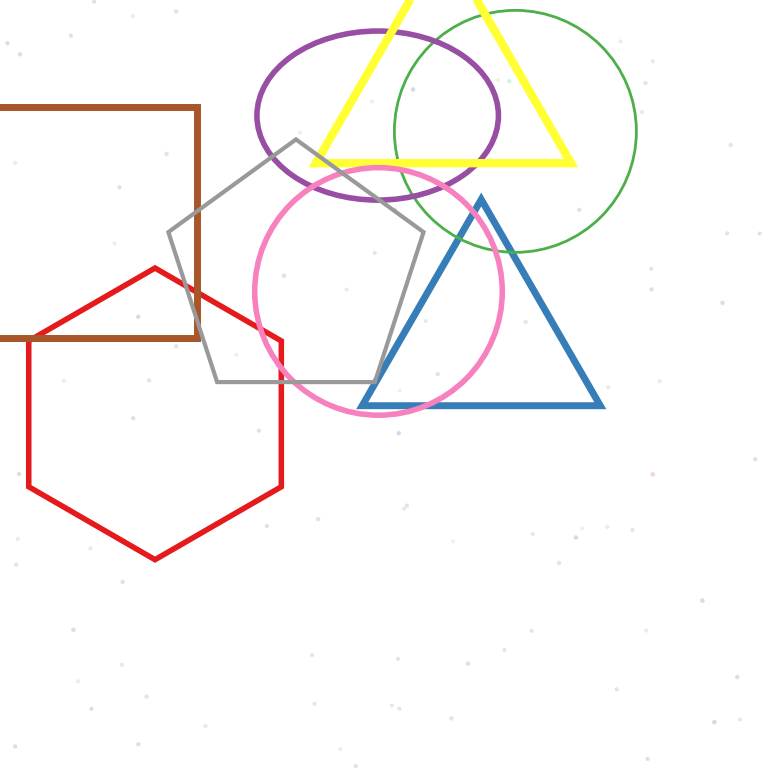[{"shape": "hexagon", "thickness": 2, "radius": 0.95, "center": [0.201, 0.463]}, {"shape": "triangle", "thickness": 2.5, "radius": 0.89, "center": [0.625, 0.562]}, {"shape": "circle", "thickness": 1, "radius": 0.79, "center": [0.669, 0.829]}, {"shape": "oval", "thickness": 2, "radius": 0.78, "center": [0.49, 0.85]}, {"shape": "triangle", "thickness": 3, "radius": 0.96, "center": [0.576, 0.884]}, {"shape": "square", "thickness": 2.5, "radius": 0.75, "center": [0.105, 0.711]}, {"shape": "circle", "thickness": 2, "radius": 0.8, "center": [0.492, 0.622]}, {"shape": "pentagon", "thickness": 1.5, "radius": 0.87, "center": [0.384, 0.645]}]